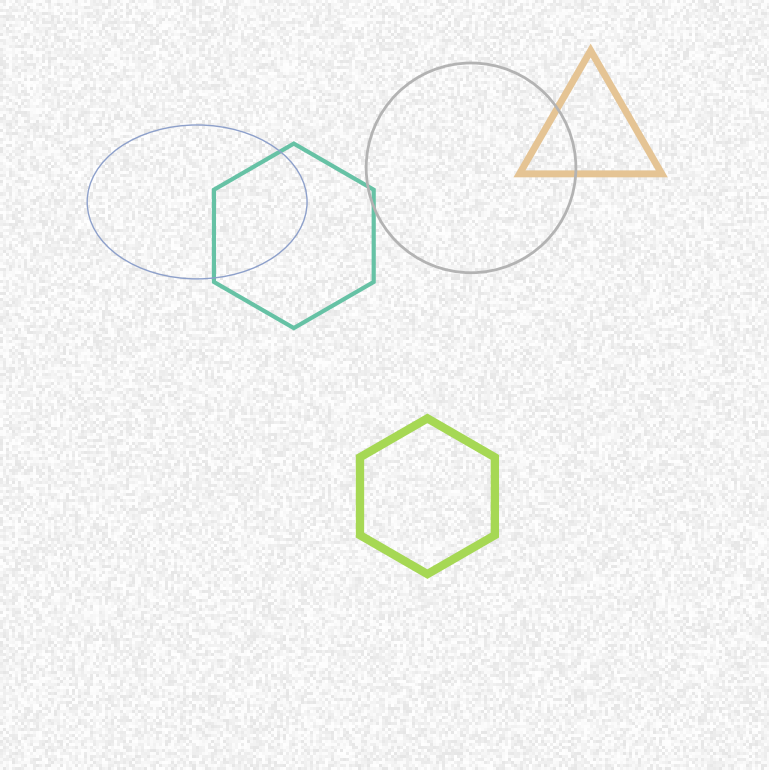[{"shape": "hexagon", "thickness": 1.5, "radius": 0.6, "center": [0.382, 0.694]}, {"shape": "oval", "thickness": 0.5, "radius": 0.71, "center": [0.256, 0.738]}, {"shape": "hexagon", "thickness": 3, "radius": 0.51, "center": [0.555, 0.356]}, {"shape": "triangle", "thickness": 2.5, "radius": 0.53, "center": [0.767, 0.828]}, {"shape": "circle", "thickness": 1, "radius": 0.68, "center": [0.612, 0.782]}]